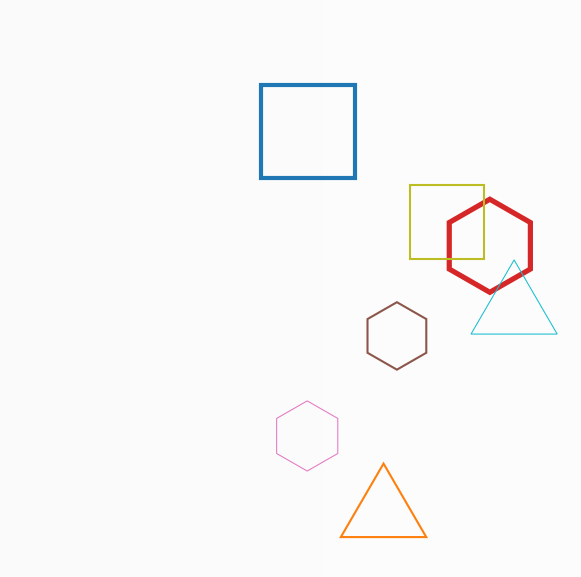[{"shape": "square", "thickness": 2, "radius": 0.41, "center": [0.53, 0.772]}, {"shape": "triangle", "thickness": 1, "radius": 0.42, "center": [0.66, 0.112]}, {"shape": "hexagon", "thickness": 2.5, "radius": 0.4, "center": [0.843, 0.574]}, {"shape": "hexagon", "thickness": 1, "radius": 0.29, "center": [0.683, 0.417]}, {"shape": "hexagon", "thickness": 0.5, "radius": 0.3, "center": [0.529, 0.244]}, {"shape": "square", "thickness": 1, "radius": 0.32, "center": [0.769, 0.615]}, {"shape": "triangle", "thickness": 0.5, "radius": 0.43, "center": [0.884, 0.463]}]